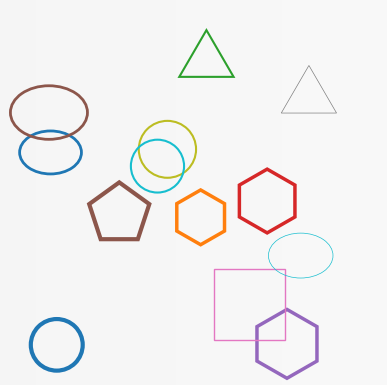[{"shape": "oval", "thickness": 2, "radius": 0.4, "center": [0.13, 0.604]}, {"shape": "circle", "thickness": 3, "radius": 0.33, "center": [0.146, 0.104]}, {"shape": "hexagon", "thickness": 2.5, "radius": 0.36, "center": [0.518, 0.436]}, {"shape": "triangle", "thickness": 1.5, "radius": 0.4, "center": [0.533, 0.841]}, {"shape": "hexagon", "thickness": 2.5, "radius": 0.41, "center": [0.689, 0.478]}, {"shape": "hexagon", "thickness": 2.5, "radius": 0.45, "center": [0.741, 0.107]}, {"shape": "pentagon", "thickness": 3, "radius": 0.41, "center": [0.308, 0.445]}, {"shape": "oval", "thickness": 2, "radius": 0.5, "center": [0.126, 0.708]}, {"shape": "square", "thickness": 1, "radius": 0.46, "center": [0.643, 0.208]}, {"shape": "triangle", "thickness": 0.5, "radius": 0.41, "center": [0.797, 0.748]}, {"shape": "circle", "thickness": 1.5, "radius": 0.37, "center": [0.432, 0.612]}, {"shape": "circle", "thickness": 1.5, "radius": 0.34, "center": [0.406, 0.569]}, {"shape": "oval", "thickness": 0.5, "radius": 0.42, "center": [0.776, 0.336]}]